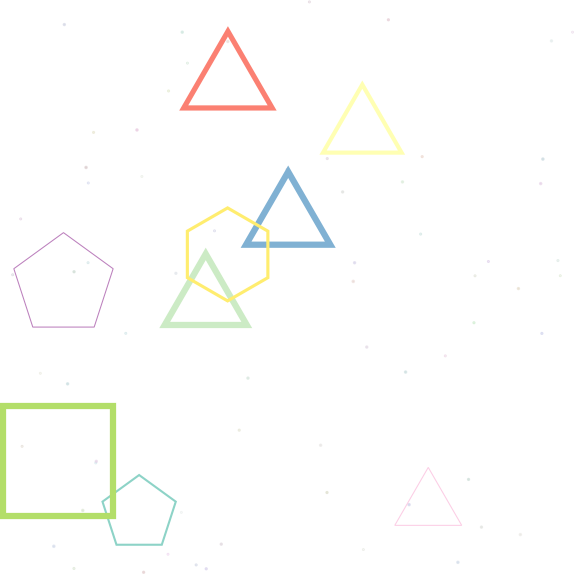[{"shape": "pentagon", "thickness": 1, "radius": 0.33, "center": [0.241, 0.11]}, {"shape": "triangle", "thickness": 2, "radius": 0.39, "center": [0.627, 0.774]}, {"shape": "triangle", "thickness": 2.5, "radius": 0.44, "center": [0.395, 0.856]}, {"shape": "triangle", "thickness": 3, "radius": 0.42, "center": [0.499, 0.618]}, {"shape": "square", "thickness": 3, "radius": 0.48, "center": [0.101, 0.201]}, {"shape": "triangle", "thickness": 0.5, "radius": 0.33, "center": [0.742, 0.123]}, {"shape": "pentagon", "thickness": 0.5, "radius": 0.45, "center": [0.11, 0.506]}, {"shape": "triangle", "thickness": 3, "radius": 0.41, "center": [0.356, 0.477]}, {"shape": "hexagon", "thickness": 1.5, "radius": 0.4, "center": [0.394, 0.559]}]